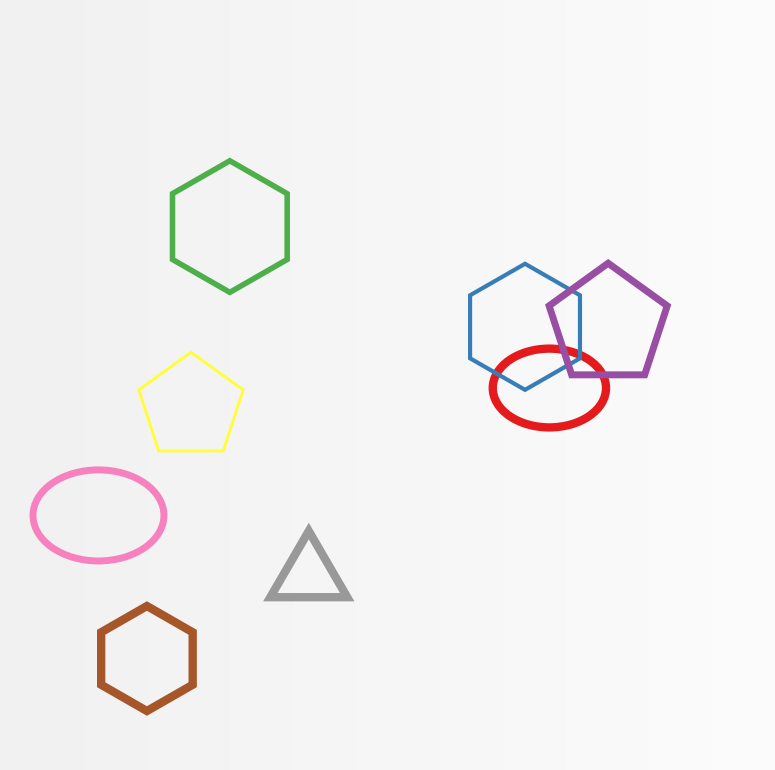[{"shape": "oval", "thickness": 3, "radius": 0.37, "center": [0.709, 0.496]}, {"shape": "hexagon", "thickness": 1.5, "radius": 0.41, "center": [0.677, 0.576]}, {"shape": "hexagon", "thickness": 2, "radius": 0.43, "center": [0.297, 0.706]}, {"shape": "pentagon", "thickness": 2.5, "radius": 0.4, "center": [0.785, 0.578]}, {"shape": "pentagon", "thickness": 1, "radius": 0.35, "center": [0.246, 0.472]}, {"shape": "hexagon", "thickness": 3, "radius": 0.34, "center": [0.19, 0.145]}, {"shape": "oval", "thickness": 2.5, "radius": 0.42, "center": [0.127, 0.331]}, {"shape": "triangle", "thickness": 3, "radius": 0.29, "center": [0.398, 0.253]}]